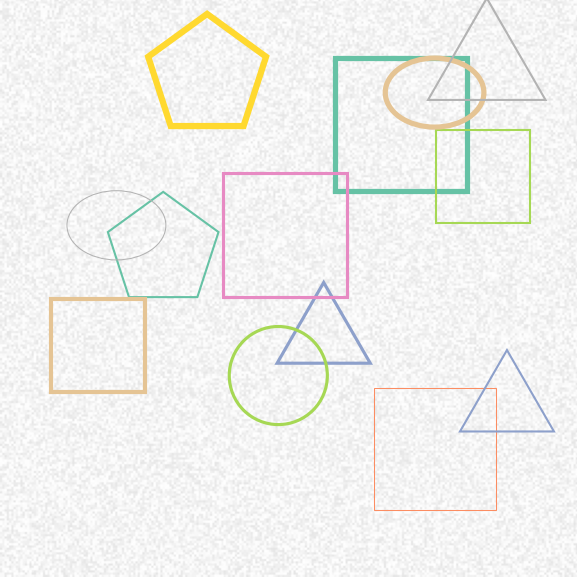[{"shape": "pentagon", "thickness": 1, "radius": 0.5, "center": [0.283, 0.566]}, {"shape": "square", "thickness": 2.5, "radius": 0.57, "center": [0.694, 0.784]}, {"shape": "square", "thickness": 0.5, "radius": 0.53, "center": [0.752, 0.222]}, {"shape": "triangle", "thickness": 1.5, "radius": 0.47, "center": [0.56, 0.417]}, {"shape": "triangle", "thickness": 1, "radius": 0.47, "center": [0.878, 0.299]}, {"shape": "square", "thickness": 1.5, "radius": 0.54, "center": [0.494, 0.592]}, {"shape": "circle", "thickness": 1.5, "radius": 0.42, "center": [0.482, 0.349]}, {"shape": "square", "thickness": 1, "radius": 0.4, "center": [0.836, 0.693]}, {"shape": "pentagon", "thickness": 3, "radius": 0.54, "center": [0.359, 0.868]}, {"shape": "square", "thickness": 2, "radius": 0.41, "center": [0.169, 0.401]}, {"shape": "oval", "thickness": 2.5, "radius": 0.43, "center": [0.753, 0.839]}, {"shape": "triangle", "thickness": 1, "radius": 0.59, "center": [0.843, 0.885]}, {"shape": "oval", "thickness": 0.5, "radius": 0.43, "center": [0.202, 0.609]}]